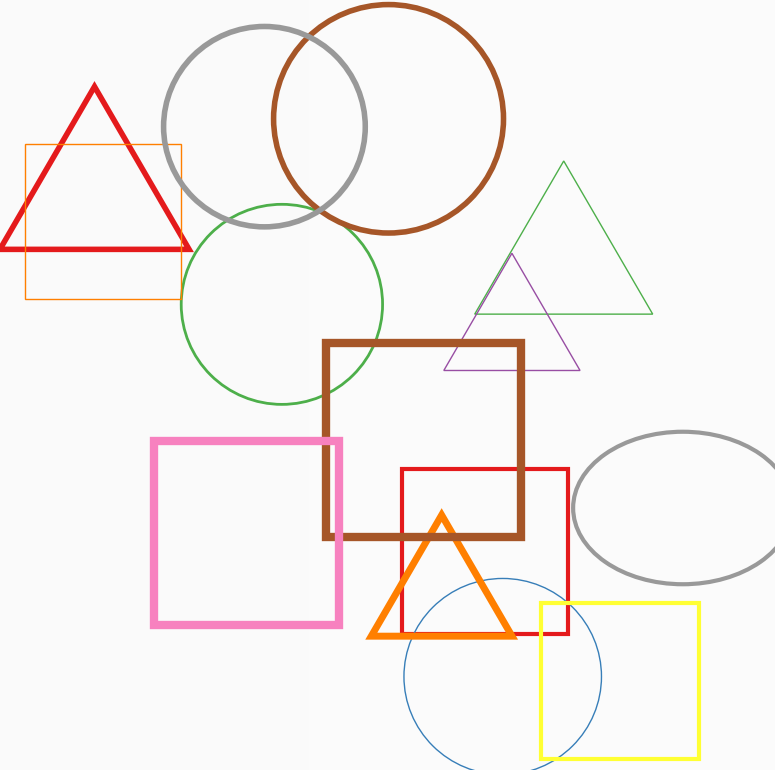[{"shape": "triangle", "thickness": 2, "radius": 0.7, "center": [0.122, 0.747]}, {"shape": "square", "thickness": 1.5, "radius": 0.54, "center": [0.626, 0.284]}, {"shape": "circle", "thickness": 0.5, "radius": 0.64, "center": [0.649, 0.121]}, {"shape": "triangle", "thickness": 0.5, "radius": 0.66, "center": [0.727, 0.658]}, {"shape": "circle", "thickness": 1, "radius": 0.65, "center": [0.364, 0.605]}, {"shape": "triangle", "thickness": 0.5, "radius": 0.51, "center": [0.661, 0.57]}, {"shape": "triangle", "thickness": 2.5, "radius": 0.52, "center": [0.57, 0.226]}, {"shape": "square", "thickness": 0.5, "radius": 0.5, "center": [0.133, 0.712]}, {"shape": "square", "thickness": 1.5, "radius": 0.51, "center": [0.8, 0.116]}, {"shape": "square", "thickness": 3, "radius": 0.63, "center": [0.546, 0.429]}, {"shape": "circle", "thickness": 2, "radius": 0.74, "center": [0.501, 0.846]}, {"shape": "square", "thickness": 3, "radius": 0.6, "center": [0.318, 0.308]}, {"shape": "oval", "thickness": 1.5, "radius": 0.71, "center": [0.881, 0.34]}, {"shape": "circle", "thickness": 2, "radius": 0.65, "center": [0.341, 0.836]}]